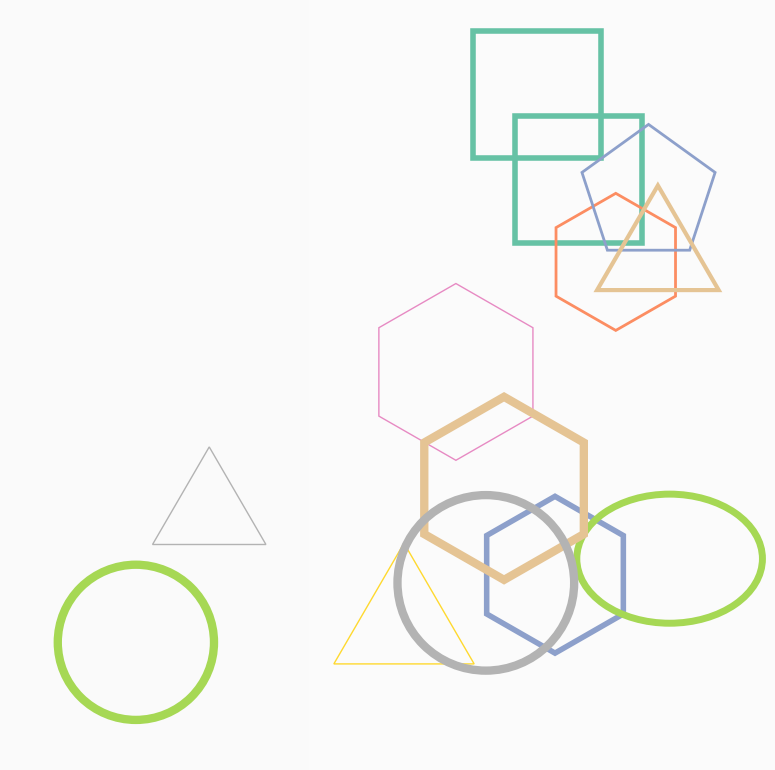[{"shape": "square", "thickness": 2, "radius": 0.41, "center": [0.747, 0.767]}, {"shape": "square", "thickness": 2, "radius": 0.41, "center": [0.693, 0.877]}, {"shape": "hexagon", "thickness": 1, "radius": 0.45, "center": [0.795, 0.66]}, {"shape": "hexagon", "thickness": 2, "radius": 0.51, "center": [0.716, 0.254]}, {"shape": "pentagon", "thickness": 1, "radius": 0.45, "center": [0.837, 0.748]}, {"shape": "hexagon", "thickness": 0.5, "radius": 0.57, "center": [0.588, 0.517]}, {"shape": "circle", "thickness": 3, "radius": 0.5, "center": [0.175, 0.166]}, {"shape": "oval", "thickness": 2.5, "radius": 0.6, "center": [0.864, 0.274]}, {"shape": "triangle", "thickness": 0.5, "radius": 0.52, "center": [0.521, 0.19]}, {"shape": "hexagon", "thickness": 3, "radius": 0.59, "center": [0.65, 0.366]}, {"shape": "triangle", "thickness": 1.5, "radius": 0.45, "center": [0.849, 0.669]}, {"shape": "triangle", "thickness": 0.5, "radius": 0.42, "center": [0.27, 0.335]}, {"shape": "circle", "thickness": 3, "radius": 0.57, "center": [0.627, 0.243]}]